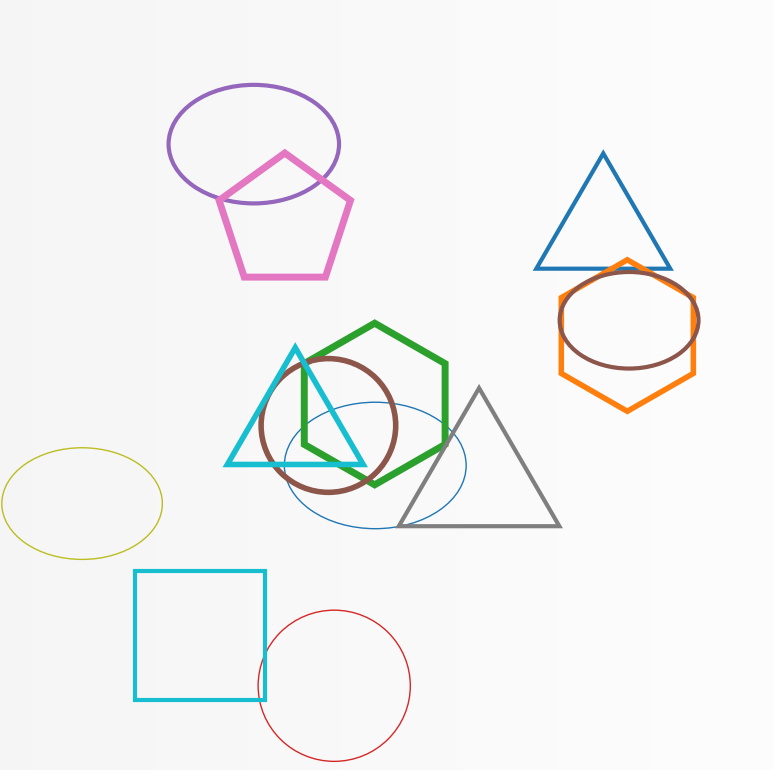[{"shape": "oval", "thickness": 0.5, "radius": 0.59, "center": [0.484, 0.396]}, {"shape": "triangle", "thickness": 1.5, "radius": 0.5, "center": [0.778, 0.701]}, {"shape": "hexagon", "thickness": 2, "radius": 0.49, "center": [0.809, 0.564]}, {"shape": "hexagon", "thickness": 2.5, "radius": 0.52, "center": [0.483, 0.475]}, {"shape": "circle", "thickness": 0.5, "radius": 0.49, "center": [0.431, 0.109]}, {"shape": "oval", "thickness": 1.5, "radius": 0.55, "center": [0.328, 0.813]}, {"shape": "oval", "thickness": 1.5, "radius": 0.45, "center": [0.812, 0.584]}, {"shape": "circle", "thickness": 2, "radius": 0.43, "center": [0.424, 0.447]}, {"shape": "pentagon", "thickness": 2.5, "radius": 0.45, "center": [0.367, 0.712]}, {"shape": "triangle", "thickness": 1.5, "radius": 0.6, "center": [0.618, 0.376]}, {"shape": "oval", "thickness": 0.5, "radius": 0.52, "center": [0.106, 0.346]}, {"shape": "square", "thickness": 1.5, "radius": 0.42, "center": [0.258, 0.175]}, {"shape": "triangle", "thickness": 2, "radius": 0.51, "center": [0.381, 0.447]}]